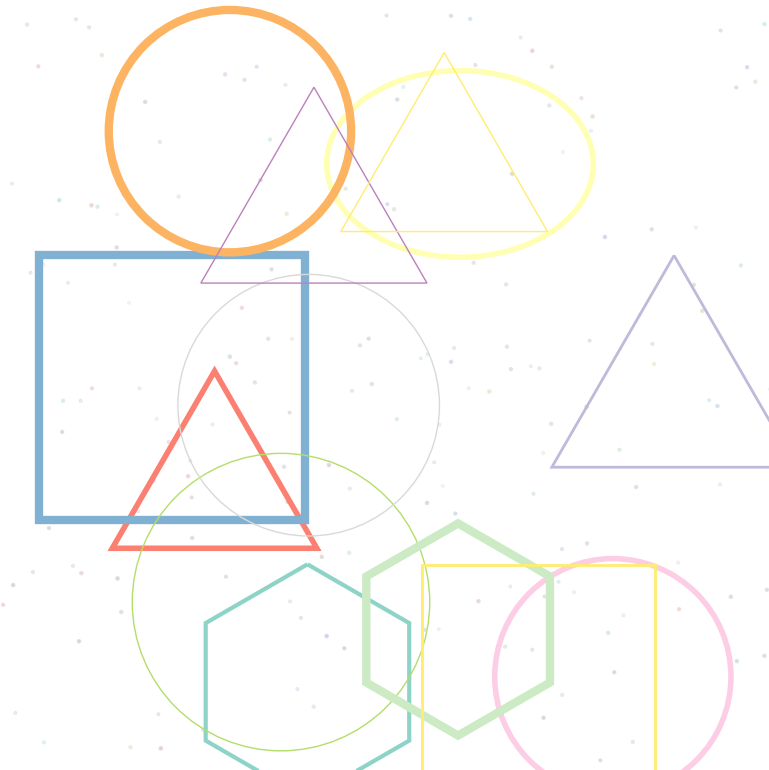[{"shape": "hexagon", "thickness": 1.5, "radius": 0.76, "center": [0.399, 0.115]}, {"shape": "oval", "thickness": 2, "radius": 0.87, "center": [0.597, 0.787]}, {"shape": "triangle", "thickness": 1, "radius": 0.92, "center": [0.875, 0.485]}, {"shape": "triangle", "thickness": 2, "radius": 0.77, "center": [0.279, 0.365]}, {"shape": "square", "thickness": 3, "radius": 0.86, "center": [0.223, 0.497]}, {"shape": "circle", "thickness": 3, "radius": 0.79, "center": [0.299, 0.83]}, {"shape": "circle", "thickness": 0.5, "radius": 0.97, "center": [0.365, 0.218]}, {"shape": "circle", "thickness": 2, "radius": 0.77, "center": [0.796, 0.121]}, {"shape": "circle", "thickness": 0.5, "radius": 0.85, "center": [0.401, 0.474]}, {"shape": "triangle", "thickness": 0.5, "radius": 0.85, "center": [0.408, 0.717]}, {"shape": "hexagon", "thickness": 3, "radius": 0.69, "center": [0.595, 0.182]}, {"shape": "triangle", "thickness": 0.5, "radius": 0.77, "center": [0.577, 0.777]}, {"shape": "square", "thickness": 1, "radius": 0.76, "center": [0.7, 0.114]}]